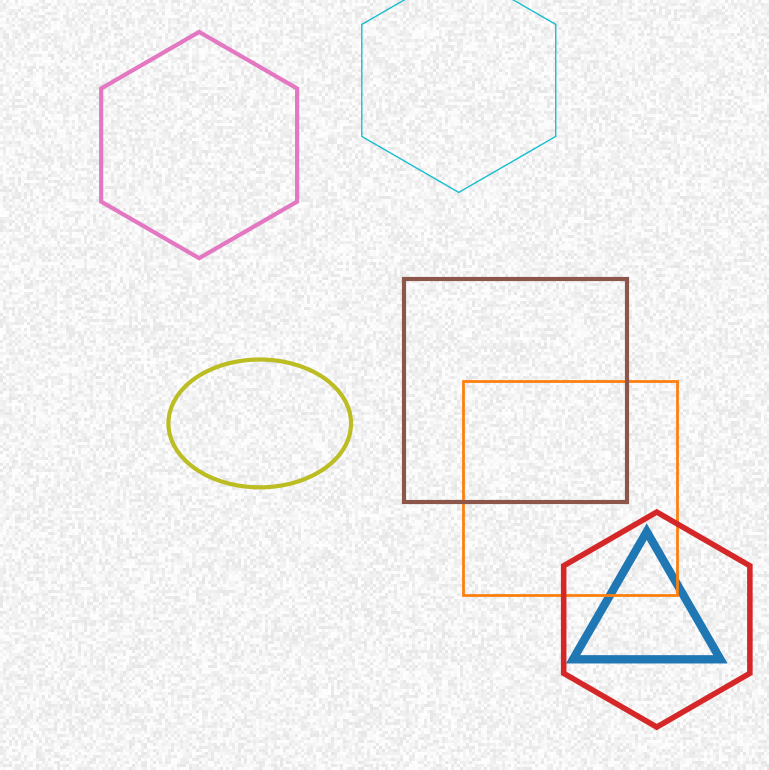[{"shape": "triangle", "thickness": 3, "radius": 0.55, "center": [0.84, 0.199]}, {"shape": "square", "thickness": 1, "radius": 0.7, "center": [0.74, 0.366]}, {"shape": "hexagon", "thickness": 2, "radius": 0.7, "center": [0.853, 0.195]}, {"shape": "square", "thickness": 1.5, "radius": 0.72, "center": [0.67, 0.493]}, {"shape": "hexagon", "thickness": 1.5, "radius": 0.73, "center": [0.259, 0.812]}, {"shape": "oval", "thickness": 1.5, "radius": 0.59, "center": [0.337, 0.45]}, {"shape": "hexagon", "thickness": 0.5, "radius": 0.73, "center": [0.596, 0.896]}]